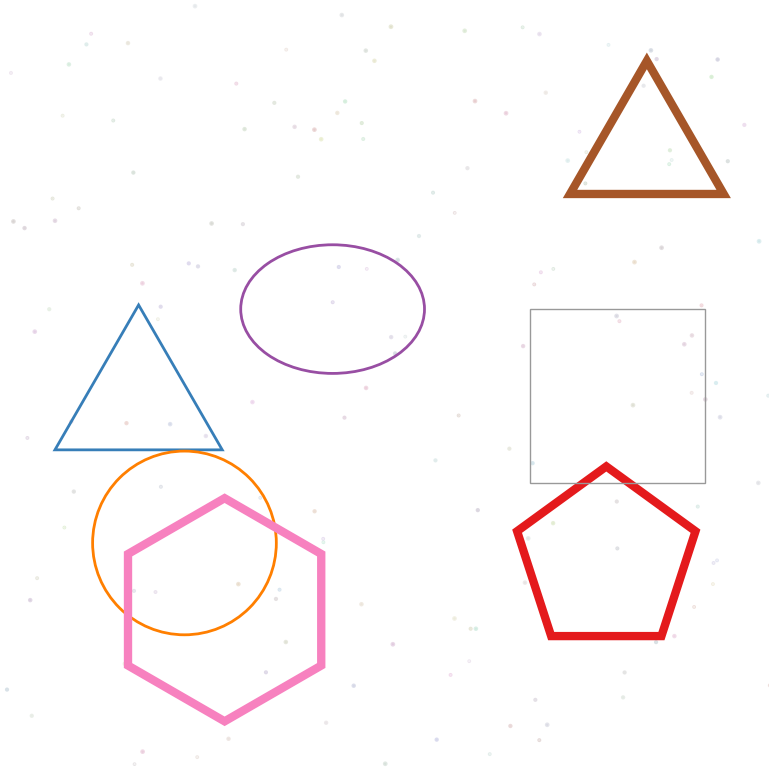[{"shape": "pentagon", "thickness": 3, "radius": 0.61, "center": [0.787, 0.272]}, {"shape": "triangle", "thickness": 1, "radius": 0.63, "center": [0.18, 0.478]}, {"shape": "oval", "thickness": 1, "radius": 0.6, "center": [0.432, 0.599]}, {"shape": "circle", "thickness": 1, "radius": 0.6, "center": [0.24, 0.295]}, {"shape": "triangle", "thickness": 3, "radius": 0.58, "center": [0.84, 0.806]}, {"shape": "hexagon", "thickness": 3, "radius": 0.72, "center": [0.292, 0.208]}, {"shape": "square", "thickness": 0.5, "radius": 0.57, "center": [0.802, 0.486]}]